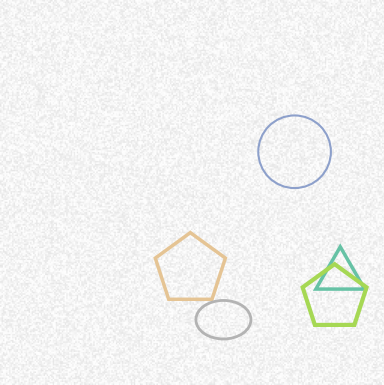[{"shape": "triangle", "thickness": 2.5, "radius": 0.37, "center": [0.884, 0.286]}, {"shape": "circle", "thickness": 1.5, "radius": 0.47, "center": [0.765, 0.606]}, {"shape": "pentagon", "thickness": 3, "radius": 0.44, "center": [0.869, 0.227]}, {"shape": "pentagon", "thickness": 2.5, "radius": 0.48, "center": [0.494, 0.3]}, {"shape": "oval", "thickness": 2, "radius": 0.36, "center": [0.58, 0.17]}]